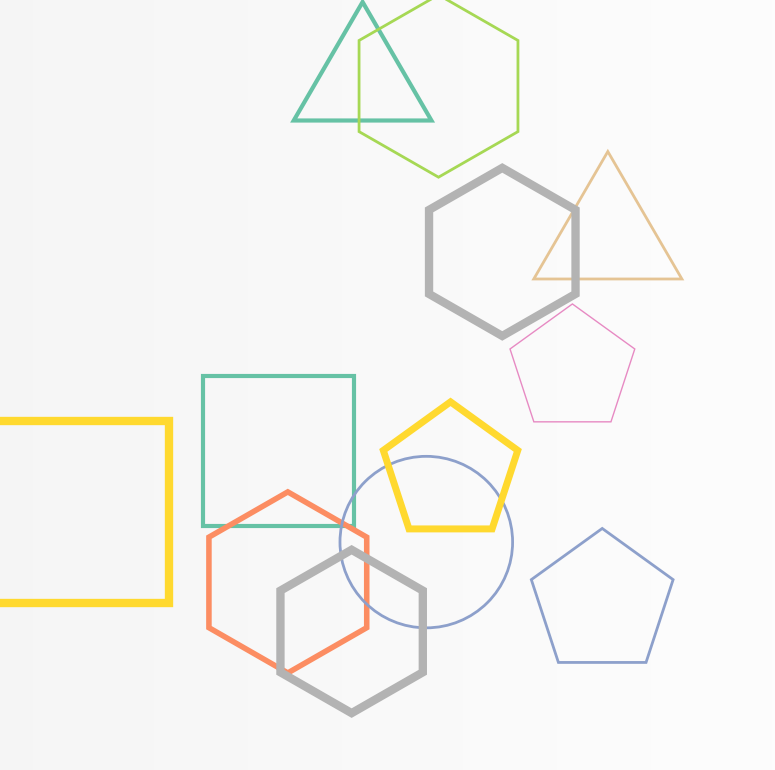[{"shape": "square", "thickness": 1.5, "radius": 0.49, "center": [0.36, 0.415]}, {"shape": "triangle", "thickness": 1.5, "radius": 0.51, "center": [0.468, 0.895]}, {"shape": "hexagon", "thickness": 2, "radius": 0.59, "center": [0.371, 0.244]}, {"shape": "pentagon", "thickness": 1, "radius": 0.48, "center": [0.777, 0.218]}, {"shape": "circle", "thickness": 1, "radius": 0.56, "center": [0.55, 0.296]}, {"shape": "pentagon", "thickness": 0.5, "radius": 0.42, "center": [0.739, 0.521]}, {"shape": "hexagon", "thickness": 1, "radius": 0.59, "center": [0.566, 0.888]}, {"shape": "pentagon", "thickness": 2.5, "radius": 0.46, "center": [0.581, 0.387]}, {"shape": "square", "thickness": 3, "radius": 0.59, "center": [0.1, 0.335]}, {"shape": "triangle", "thickness": 1, "radius": 0.55, "center": [0.784, 0.693]}, {"shape": "hexagon", "thickness": 3, "radius": 0.55, "center": [0.648, 0.673]}, {"shape": "hexagon", "thickness": 3, "radius": 0.53, "center": [0.454, 0.18]}]